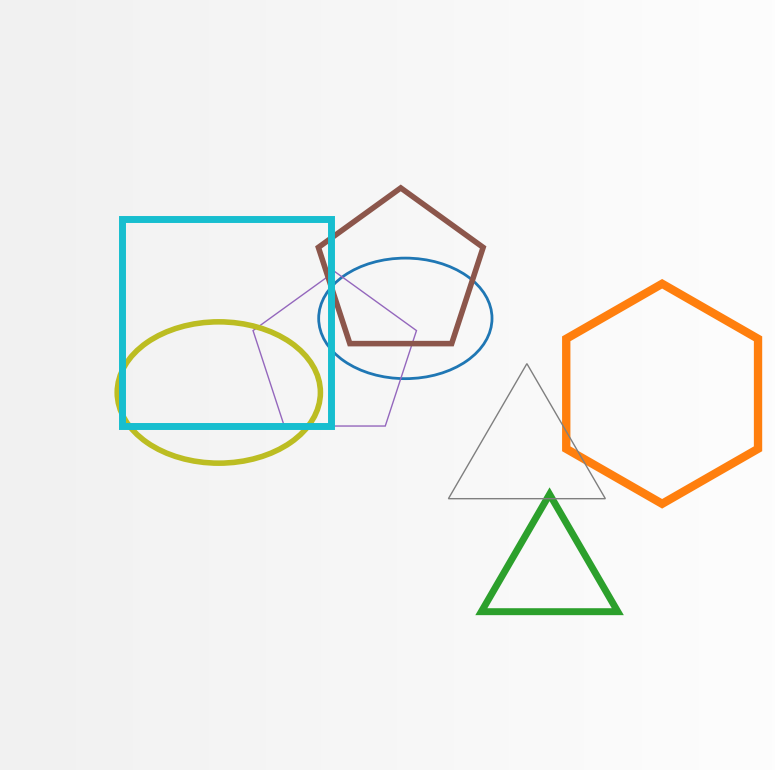[{"shape": "oval", "thickness": 1, "radius": 0.56, "center": [0.523, 0.587]}, {"shape": "hexagon", "thickness": 3, "radius": 0.71, "center": [0.854, 0.489]}, {"shape": "triangle", "thickness": 2.5, "radius": 0.51, "center": [0.709, 0.256]}, {"shape": "pentagon", "thickness": 0.5, "radius": 0.55, "center": [0.432, 0.536]}, {"shape": "pentagon", "thickness": 2, "radius": 0.56, "center": [0.517, 0.644]}, {"shape": "triangle", "thickness": 0.5, "radius": 0.58, "center": [0.68, 0.411]}, {"shape": "oval", "thickness": 2, "radius": 0.66, "center": [0.282, 0.49]}, {"shape": "square", "thickness": 2.5, "radius": 0.67, "center": [0.292, 0.581]}]